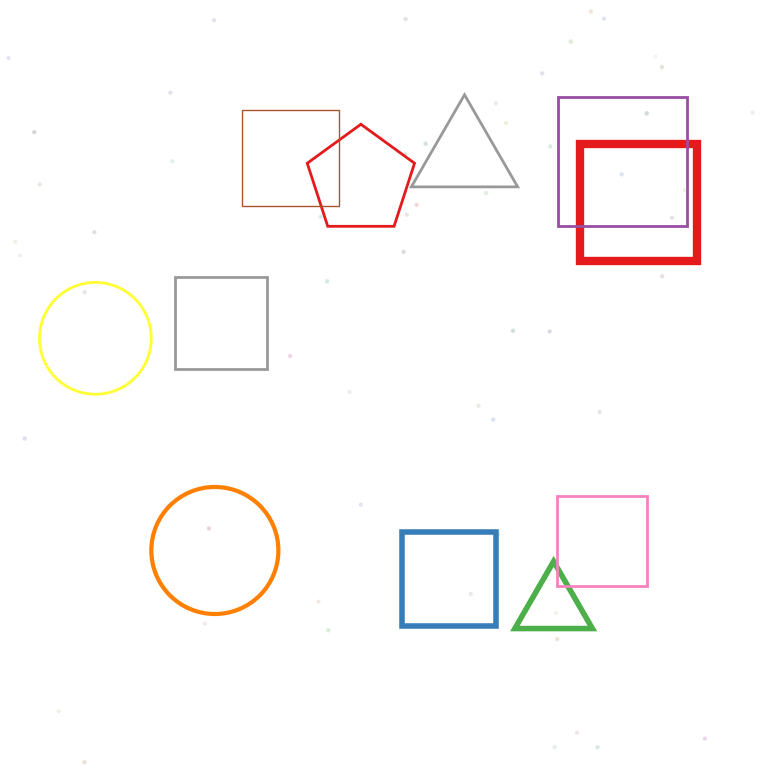[{"shape": "square", "thickness": 3, "radius": 0.38, "center": [0.829, 0.737]}, {"shape": "pentagon", "thickness": 1, "radius": 0.37, "center": [0.469, 0.765]}, {"shape": "square", "thickness": 2, "radius": 0.3, "center": [0.583, 0.248]}, {"shape": "triangle", "thickness": 2, "radius": 0.29, "center": [0.719, 0.213]}, {"shape": "square", "thickness": 1, "radius": 0.42, "center": [0.808, 0.79]}, {"shape": "circle", "thickness": 1.5, "radius": 0.41, "center": [0.279, 0.285]}, {"shape": "circle", "thickness": 1, "radius": 0.36, "center": [0.124, 0.561]}, {"shape": "square", "thickness": 0.5, "radius": 0.31, "center": [0.377, 0.795]}, {"shape": "square", "thickness": 1, "radius": 0.29, "center": [0.782, 0.298]}, {"shape": "triangle", "thickness": 1, "radius": 0.4, "center": [0.603, 0.797]}, {"shape": "square", "thickness": 1, "radius": 0.3, "center": [0.287, 0.581]}]